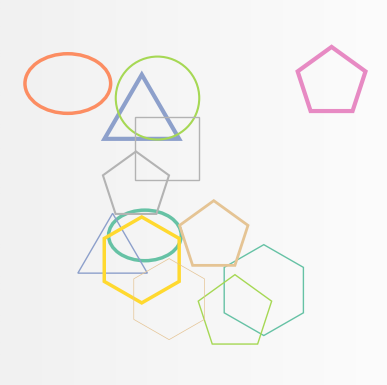[{"shape": "hexagon", "thickness": 1, "radius": 0.59, "center": [0.681, 0.247]}, {"shape": "oval", "thickness": 2.5, "radius": 0.47, "center": [0.374, 0.389]}, {"shape": "oval", "thickness": 2.5, "radius": 0.55, "center": [0.175, 0.783]}, {"shape": "triangle", "thickness": 3, "radius": 0.56, "center": [0.366, 0.695]}, {"shape": "triangle", "thickness": 1, "radius": 0.52, "center": [0.291, 0.342]}, {"shape": "pentagon", "thickness": 3, "radius": 0.46, "center": [0.856, 0.786]}, {"shape": "circle", "thickness": 1.5, "radius": 0.54, "center": [0.406, 0.745]}, {"shape": "pentagon", "thickness": 1, "radius": 0.5, "center": [0.606, 0.187]}, {"shape": "hexagon", "thickness": 2.5, "radius": 0.56, "center": [0.366, 0.325]}, {"shape": "pentagon", "thickness": 2, "radius": 0.46, "center": [0.552, 0.386]}, {"shape": "hexagon", "thickness": 0.5, "radius": 0.53, "center": [0.436, 0.223]}, {"shape": "pentagon", "thickness": 1.5, "radius": 0.45, "center": [0.351, 0.517]}, {"shape": "square", "thickness": 1, "radius": 0.41, "center": [0.431, 0.615]}]